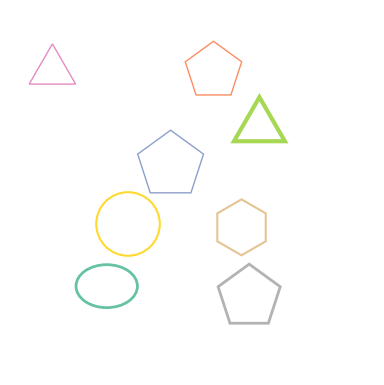[{"shape": "oval", "thickness": 2, "radius": 0.4, "center": [0.277, 0.257]}, {"shape": "pentagon", "thickness": 1, "radius": 0.39, "center": [0.554, 0.816]}, {"shape": "pentagon", "thickness": 1, "radius": 0.45, "center": [0.443, 0.572]}, {"shape": "triangle", "thickness": 1, "radius": 0.35, "center": [0.136, 0.816]}, {"shape": "triangle", "thickness": 3, "radius": 0.38, "center": [0.674, 0.671]}, {"shape": "circle", "thickness": 1.5, "radius": 0.41, "center": [0.333, 0.418]}, {"shape": "hexagon", "thickness": 1.5, "radius": 0.36, "center": [0.627, 0.41]}, {"shape": "pentagon", "thickness": 2, "radius": 0.42, "center": [0.647, 0.229]}]